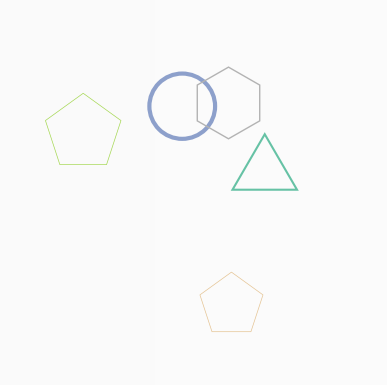[{"shape": "triangle", "thickness": 1.5, "radius": 0.48, "center": [0.683, 0.555]}, {"shape": "circle", "thickness": 3, "radius": 0.42, "center": [0.47, 0.724]}, {"shape": "pentagon", "thickness": 0.5, "radius": 0.51, "center": [0.215, 0.655]}, {"shape": "pentagon", "thickness": 0.5, "radius": 0.43, "center": [0.597, 0.208]}, {"shape": "hexagon", "thickness": 1, "radius": 0.47, "center": [0.59, 0.733]}]